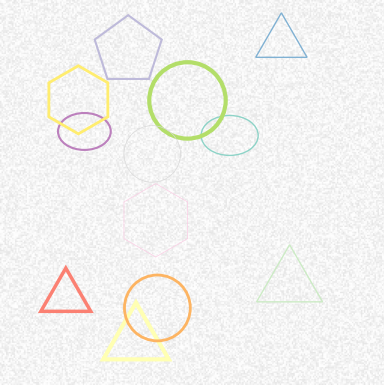[{"shape": "oval", "thickness": 1, "radius": 0.37, "center": [0.596, 0.648]}, {"shape": "triangle", "thickness": 3, "radius": 0.49, "center": [0.353, 0.116]}, {"shape": "pentagon", "thickness": 1.5, "radius": 0.46, "center": [0.333, 0.869]}, {"shape": "triangle", "thickness": 2.5, "radius": 0.37, "center": [0.171, 0.229]}, {"shape": "triangle", "thickness": 1, "radius": 0.39, "center": [0.731, 0.89]}, {"shape": "circle", "thickness": 2, "radius": 0.43, "center": [0.409, 0.2]}, {"shape": "circle", "thickness": 3, "radius": 0.5, "center": [0.487, 0.739]}, {"shape": "hexagon", "thickness": 0.5, "radius": 0.48, "center": [0.405, 0.428]}, {"shape": "circle", "thickness": 0.5, "radius": 0.37, "center": [0.395, 0.6]}, {"shape": "oval", "thickness": 1.5, "radius": 0.34, "center": [0.219, 0.659]}, {"shape": "triangle", "thickness": 1, "radius": 0.49, "center": [0.752, 0.265]}, {"shape": "hexagon", "thickness": 2, "radius": 0.44, "center": [0.204, 0.741]}]